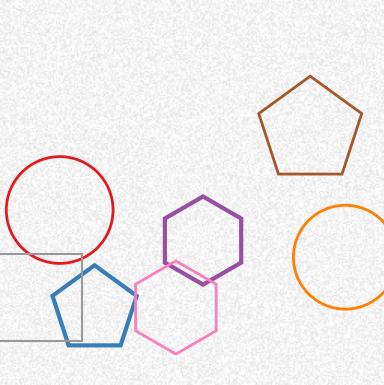[{"shape": "circle", "thickness": 2, "radius": 0.69, "center": [0.155, 0.455]}, {"shape": "pentagon", "thickness": 3, "radius": 0.57, "center": [0.246, 0.196]}, {"shape": "hexagon", "thickness": 3, "radius": 0.57, "center": [0.527, 0.375]}, {"shape": "circle", "thickness": 2, "radius": 0.67, "center": [0.897, 0.332]}, {"shape": "pentagon", "thickness": 2, "radius": 0.7, "center": [0.806, 0.662]}, {"shape": "hexagon", "thickness": 2, "radius": 0.6, "center": [0.457, 0.201]}, {"shape": "square", "thickness": 1.5, "radius": 0.57, "center": [0.1, 0.227]}]